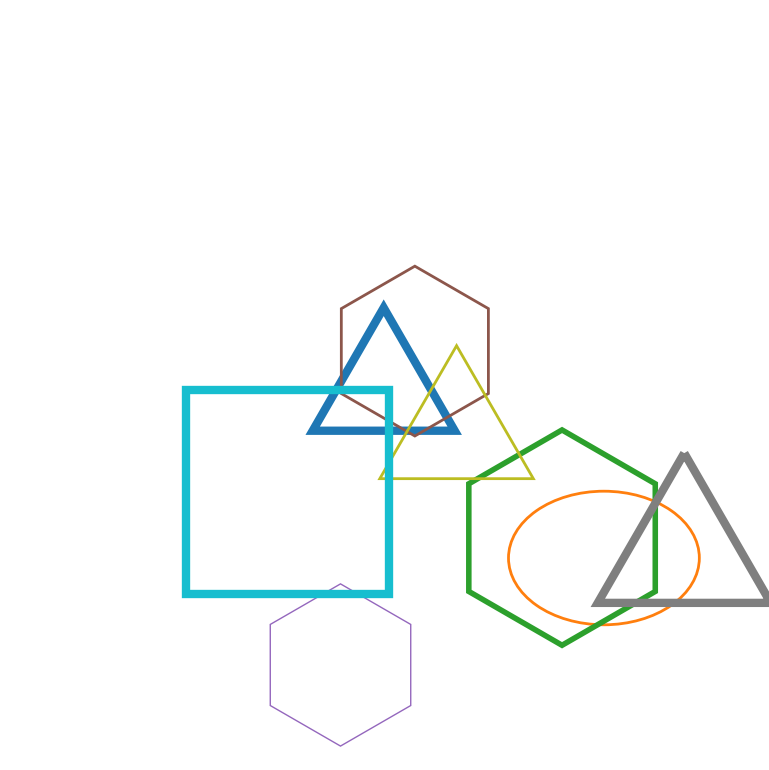[{"shape": "triangle", "thickness": 3, "radius": 0.53, "center": [0.498, 0.494]}, {"shape": "oval", "thickness": 1, "radius": 0.62, "center": [0.784, 0.275]}, {"shape": "hexagon", "thickness": 2, "radius": 0.7, "center": [0.73, 0.302]}, {"shape": "hexagon", "thickness": 0.5, "radius": 0.53, "center": [0.442, 0.136]}, {"shape": "hexagon", "thickness": 1, "radius": 0.55, "center": [0.539, 0.544]}, {"shape": "triangle", "thickness": 3, "radius": 0.65, "center": [0.889, 0.282]}, {"shape": "triangle", "thickness": 1, "radius": 0.58, "center": [0.593, 0.436]}, {"shape": "square", "thickness": 3, "radius": 0.66, "center": [0.374, 0.361]}]